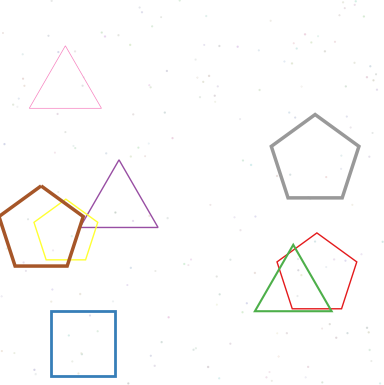[{"shape": "pentagon", "thickness": 1, "radius": 0.54, "center": [0.823, 0.286]}, {"shape": "square", "thickness": 2, "radius": 0.42, "center": [0.215, 0.108]}, {"shape": "triangle", "thickness": 1.5, "radius": 0.58, "center": [0.762, 0.249]}, {"shape": "triangle", "thickness": 1, "radius": 0.59, "center": [0.309, 0.468]}, {"shape": "pentagon", "thickness": 1, "radius": 0.44, "center": [0.171, 0.396]}, {"shape": "pentagon", "thickness": 2.5, "radius": 0.58, "center": [0.107, 0.402]}, {"shape": "triangle", "thickness": 0.5, "radius": 0.54, "center": [0.17, 0.773]}, {"shape": "pentagon", "thickness": 2.5, "radius": 0.6, "center": [0.819, 0.583]}]